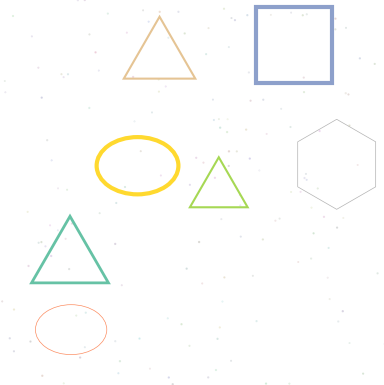[{"shape": "triangle", "thickness": 2, "radius": 0.58, "center": [0.182, 0.323]}, {"shape": "oval", "thickness": 0.5, "radius": 0.46, "center": [0.185, 0.144]}, {"shape": "square", "thickness": 3, "radius": 0.49, "center": [0.764, 0.883]}, {"shape": "triangle", "thickness": 1.5, "radius": 0.43, "center": [0.568, 0.505]}, {"shape": "oval", "thickness": 3, "radius": 0.53, "center": [0.357, 0.57]}, {"shape": "triangle", "thickness": 1.5, "radius": 0.54, "center": [0.414, 0.849]}, {"shape": "hexagon", "thickness": 0.5, "radius": 0.58, "center": [0.875, 0.573]}]